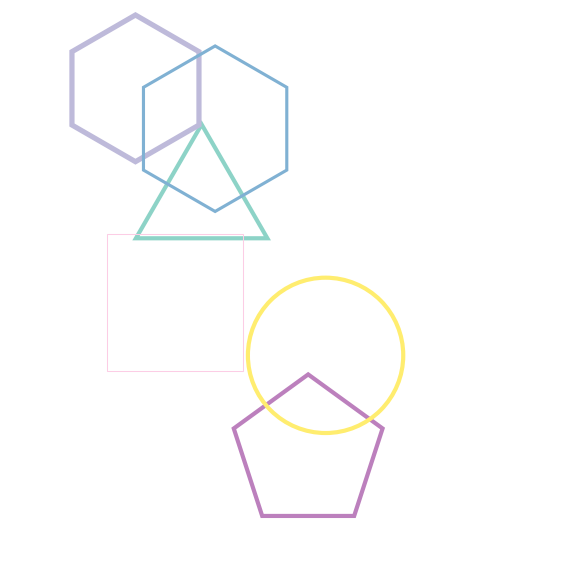[{"shape": "triangle", "thickness": 2, "radius": 0.66, "center": [0.349, 0.652]}, {"shape": "hexagon", "thickness": 2.5, "radius": 0.63, "center": [0.235, 0.846]}, {"shape": "hexagon", "thickness": 1.5, "radius": 0.72, "center": [0.373, 0.776]}, {"shape": "square", "thickness": 0.5, "radius": 0.59, "center": [0.302, 0.475]}, {"shape": "pentagon", "thickness": 2, "radius": 0.68, "center": [0.534, 0.215]}, {"shape": "circle", "thickness": 2, "radius": 0.67, "center": [0.564, 0.384]}]